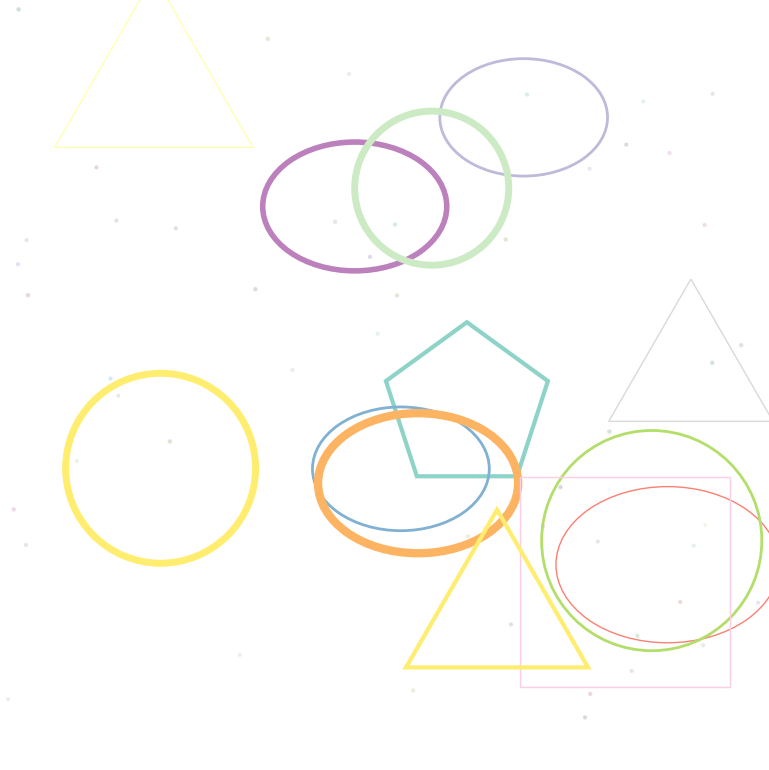[{"shape": "pentagon", "thickness": 1.5, "radius": 0.55, "center": [0.606, 0.471]}, {"shape": "triangle", "thickness": 0.5, "radius": 0.74, "center": [0.2, 0.883]}, {"shape": "oval", "thickness": 1, "radius": 0.54, "center": [0.68, 0.848]}, {"shape": "oval", "thickness": 0.5, "radius": 0.72, "center": [0.867, 0.267]}, {"shape": "oval", "thickness": 1, "radius": 0.57, "center": [0.521, 0.391]}, {"shape": "oval", "thickness": 3, "radius": 0.65, "center": [0.543, 0.372]}, {"shape": "circle", "thickness": 1, "radius": 0.71, "center": [0.846, 0.298]}, {"shape": "square", "thickness": 0.5, "radius": 0.68, "center": [0.812, 0.244]}, {"shape": "triangle", "thickness": 0.5, "radius": 0.62, "center": [0.897, 0.514]}, {"shape": "oval", "thickness": 2, "radius": 0.6, "center": [0.461, 0.732]}, {"shape": "circle", "thickness": 2.5, "radius": 0.5, "center": [0.561, 0.756]}, {"shape": "triangle", "thickness": 1.5, "radius": 0.68, "center": [0.645, 0.201]}, {"shape": "circle", "thickness": 2.5, "radius": 0.62, "center": [0.209, 0.392]}]